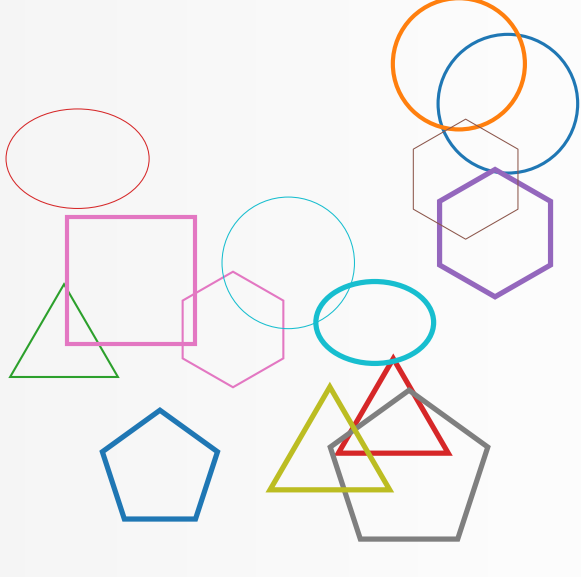[{"shape": "circle", "thickness": 1.5, "radius": 0.6, "center": [0.874, 0.82]}, {"shape": "pentagon", "thickness": 2.5, "radius": 0.52, "center": [0.275, 0.185]}, {"shape": "circle", "thickness": 2, "radius": 0.57, "center": [0.789, 0.889]}, {"shape": "triangle", "thickness": 1, "radius": 0.54, "center": [0.11, 0.4]}, {"shape": "oval", "thickness": 0.5, "radius": 0.62, "center": [0.133, 0.724]}, {"shape": "triangle", "thickness": 2.5, "radius": 0.55, "center": [0.677, 0.269]}, {"shape": "hexagon", "thickness": 2.5, "radius": 0.55, "center": [0.852, 0.595]}, {"shape": "hexagon", "thickness": 0.5, "radius": 0.52, "center": [0.801, 0.689]}, {"shape": "hexagon", "thickness": 1, "radius": 0.5, "center": [0.401, 0.429]}, {"shape": "square", "thickness": 2, "radius": 0.55, "center": [0.225, 0.514]}, {"shape": "pentagon", "thickness": 2.5, "radius": 0.71, "center": [0.704, 0.181]}, {"shape": "triangle", "thickness": 2.5, "radius": 0.59, "center": [0.567, 0.21]}, {"shape": "oval", "thickness": 2.5, "radius": 0.51, "center": [0.645, 0.441]}, {"shape": "circle", "thickness": 0.5, "radius": 0.57, "center": [0.496, 0.544]}]